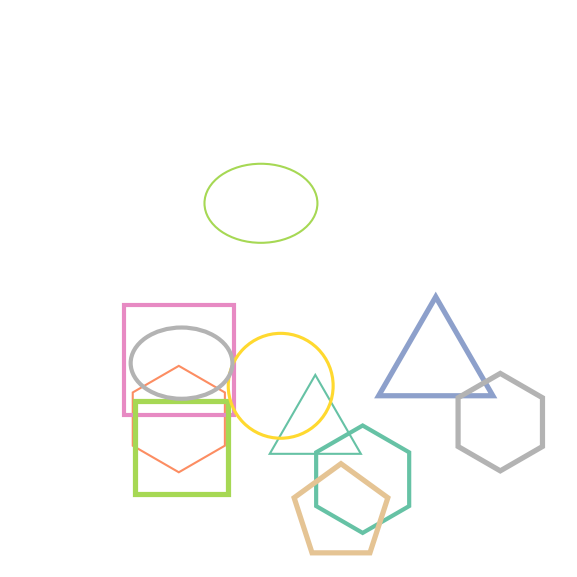[{"shape": "hexagon", "thickness": 2, "radius": 0.47, "center": [0.628, 0.169]}, {"shape": "triangle", "thickness": 1, "radius": 0.46, "center": [0.546, 0.259]}, {"shape": "hexagon", "thickness": 1, "radius": 0.46, "center": [0.31, 0.273]}, {"shape": "triangle", "thickness": 2.5, "radius": 0.57, "center": [0.755, 0.371]}, {"shape": "square", "thickness": 2, "radius": 0.48, "center": [0.31, 0.375]}, {"shape": "oval", "thickness": 1, "radius": 0.49, "center": [0.452, 0.647]}, {"shape": "square", "thickness": 2.5, "radius": 0.4, "center": [0.315, 0.224]}, {"shape": "circle", "thickness": 1.5, "radius": 0.45, "center": [0.486, 0.331]}, {"shape": "pentagon", "thickness": 2.5, "radius": 0.43, "center": [0.59, 0.111]}, {"shape": "oval", "thickness": 2, "radius": 0.44, "center": [0.314, 0.37]}, {"shape": "hexagon", "thickness": 2.5, "radius": 0.42, "center": [0.866, 0.268]}]